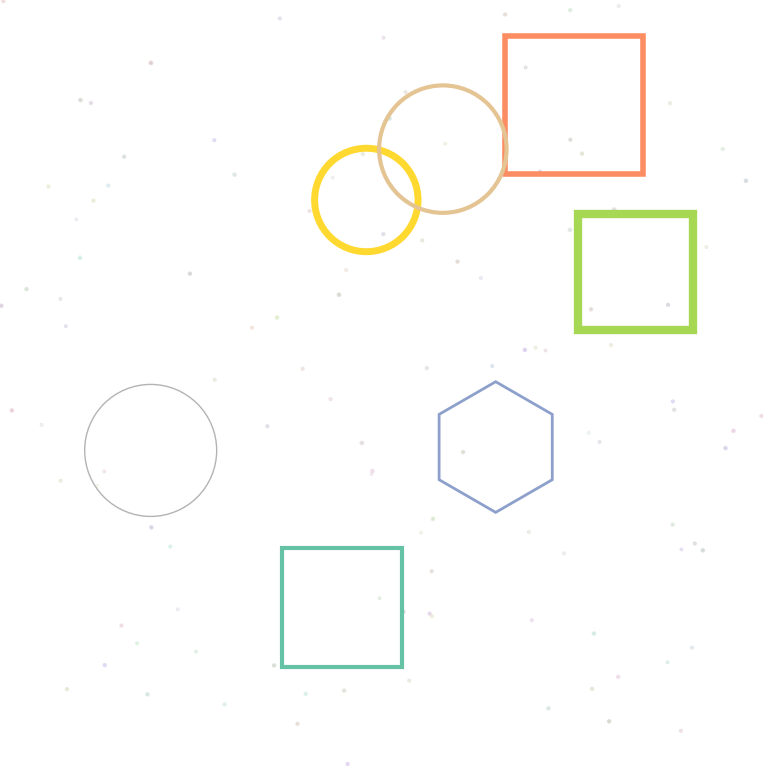[{"shape": "square", "thickness": 1.5, "radius": 0.39, "center": [0.444, 0.211]}, {"shape": "square", "thickness": 2, "radius": 0.45, "center": [0.746, 0.864]}, {"shape": "hexagon", "thickness": 1, "radius": 0.42, "center": [0.644, 0.419]}, {"shape": "square", "thickness": 3, "radius": 0.37, "center": [0.826, 0.647]}, {"shape": "circle", "thickness": 2.5, "radius": 0.34, "center": [0.476, 0.74]}, {"shape": "circle", "thickness": 1.5, "radius": 0.41, "center": [0.575, 0.806]}, {"shape": "circle", "thickness": 0.5, "radius": 0.43, "center": [0.196, 0.415]}]